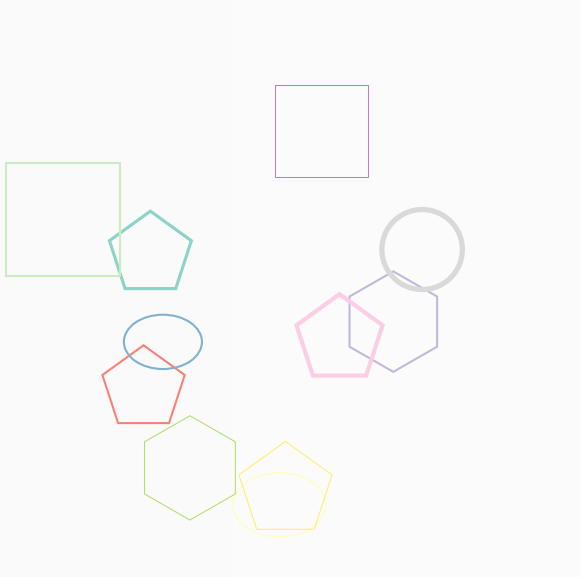[{"shape": "pentagon", "thickness": 1.5, "radius": 0.37, "center": [0.259, 0.559]}, {"shape": "oval", "thickness": 0.5, "radius": 0.4, "center": [0.481, 0.125]}, {"shape": "hexagon", "thickness": 1, "radius": 0.43, "center": [0.677, 0.442]}, {"shape": "pentagon", "thickness": 1, "radius": 0.37, "center": [0.247, 0.327]}, {"shape": "oval", "thickness": 1, "radius": 0.34, "center": [0.28, 0.407]}, {"shape": "hexagon", "thickness": 0.5, "radius": 0.45, "center": [0.327, 0.189]}, {"shape": "pentagon", "thickness": 2, "radius": 0.39, "center": [0.584, 0.412]}, {"shape": "circle", "thickness": 2.5, "radius": 0.35, "center": [0.726, 0.567]}, {"shape": "square", "thickness": 0.5, "radius": 0.4, "center": [0.553, 0.772]}, {"shape": "square", "thickness": 1, "radius": 0.49, "center": [0.108, 0.619]}, {"shape": "pentagon", "thickness": 0.5, "radius": 0.42, "center": [0.491, 0.151]}]